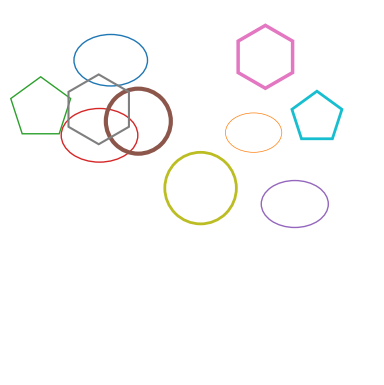[{"shape": "oval", "thickness": 1, "radius": 0.48, "center": [0.288, 0.844]}, {"shape": "oval", "thickness": 0.5, "radius": 0.37, "center": [0.659, 0.656]}, {"shape": "pentagon", "thickness": 1, "radius": 0.41, "center": [0.106, 0.719]}, {"shape": "oval", "thickness": 1, "radius": 0.5, "center": [0.258, 0.649]}, {"shape": "oval", "thickness": 1, "radius": 0.44, "center": [0.766, 0.47]}, {"shape": "circle", "thickness": 3, "radius": 0.42, "center": [0.359, 0.685]}, {"shape": "hexagon", "thickness": 2.5, "radius": 0.41, "center": [0.689, 0.852]}, {"shape": "hexagon", "thickness": 1.5, "radius": 0.45, "center": [0.256, 0.716]}, {"shape": "circle", "thickness": 2, "radius": 0.46, "center": [0.521, 0.511]}, {"shape": "pentagon", "thickness": 2, "radius": 0.34, "center": [0.823, 0.695]}]